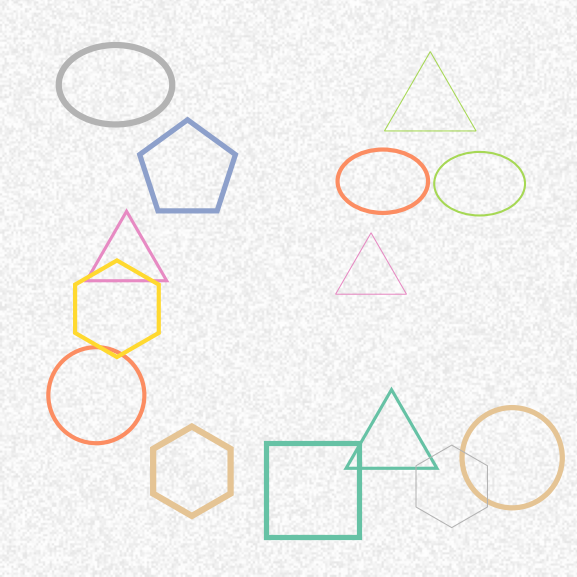[{"shape": "square", "thickness": 2.5, "radius": 0.4, "center": [0.541, 0.151]}, {"shape": "triangle", "thickness": 1.5, "radius": 0.45, "center": [0.678, 0.234]}, {"shape": "circle", "thickness": 2, "radius": 0.42, "center": [0.167, 0.315]}, {"shape": "oval", "thickness": 2, "radius": 0.39, "center": [0.663, 0.685]}, {"shape": "pentagon", "thickness": 2.5, "radius": 0.44, "center": [0.325, 0.704]}, {"shape": "triangle", "thickness": 1.5, "radius": 0.4, "center": [0.219, 0.553]}, {"shape": "triangle", "thickness": 0.5, "radius": 0.35, "center": [0.643, 0.525]}, {"shape": "triangle", "thickness": 0.5, "radius": 0.46, "center": [0.745, 0.818]}, {"shape": "oval", "thickness": 1, "radius": 0.39, "center": [0.831, 0.681]}, {"shape": "hexagon", "thickness": 2, "radius": 0.42, "center": [0.202, 0.464]}, {"shape": "hexagon", "thickness": 3, "radius": 0.39, "center": [0.332, 0.183]}, {"shape": "circle", "thickness": 2.5, "radius": 0.43, "center": [0.887, 0.207]}, {"shape": "oval", "thickness": 3, "radius": 0.49, "center": [0.2, 0.852]}, {"shape": "hexagon", "thickness": 0.5, "radius": 0.36, "center": [0.782, 0.157]}]